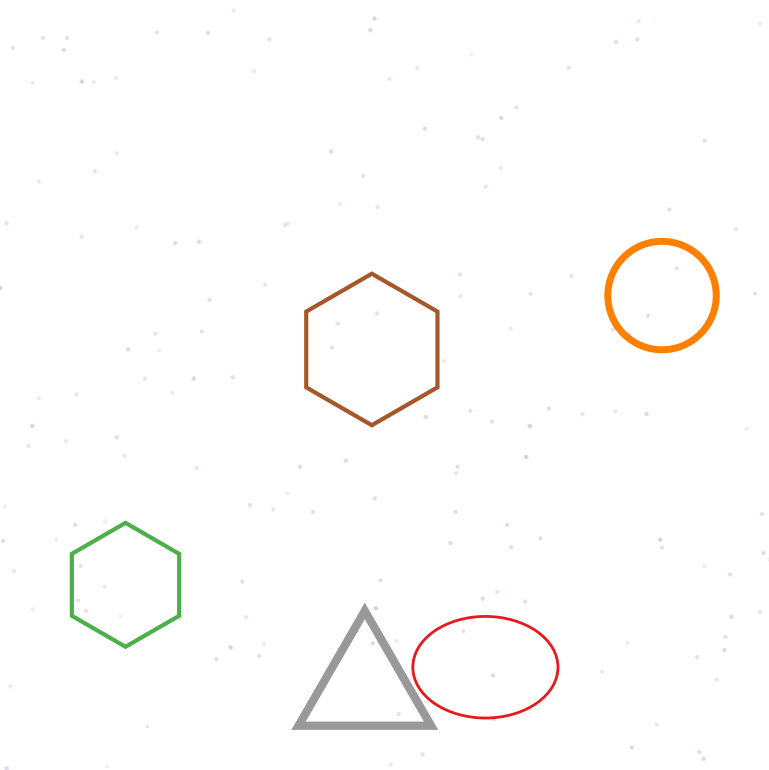[{"shape": "oval", "thickness": 1, "radius": 0.47, "center": [0.63, 0.133]}, {"shape": "hexagon", "thickness": 1.5, "radius": 0.4, "center": [0.163, 0.241]}, {"shape": "circle", "thickness": 2.5, "radius": 0.35, "center": [0.86, 0.616]}, {"shape": "hexagon", "thickness": 1.5, "radius": 0.49, "center": [0.483, 0.546]}, {"shape": "triangle", "thickness": 3, "radius": 0.5, "center": [0.474, 0.107]}]